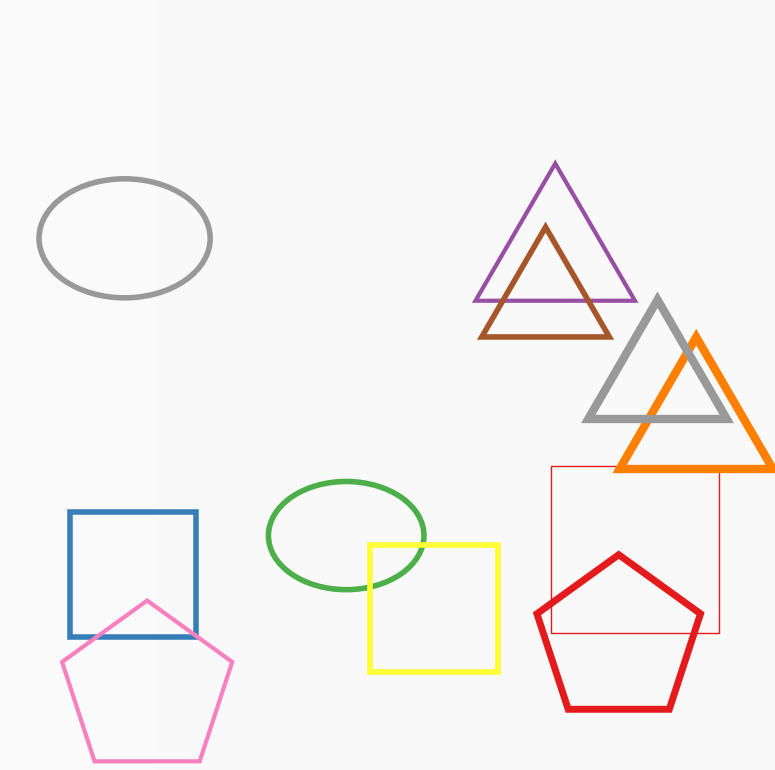[{"shape": "square", "thickness": 0.5, "radius": 0.54, "center": [0.819, 0.286]}, {"shape": "pentagon", "thickness": 2.5, "radius": 0.55, "center": [0.798, 0.169]}, {"shape": "square", "thickness": 2, "radius": 0.4, "center": [0.172, 0.254]}, {"shape": "oval", "thickness": 2, "radius": 0.5, "center": [0.447, 0.304]}, {"shape": "triangle", "thickness": 1.5, "radius": 0.59, "center": [0.716, 0.669]}, {"shape": "triangle", "thickness": 3, "radius": 0.57, "center": [0.898, 0.448]}, {"shape": "square", "thickness": 2, "radius": 0.41, "center": [0.56, 0.21]}, {"shape": "triangle", "thickness": 2, "radius": 0.48, "center": [0.704, 0.61]}, {"shape": "pentagon", "thickness": 1.5, "radius": 0.58, "center": [0.19, 0.105]}, {"shape": "oval", "thickness": 2, "radius": 0.55, "center": [0.161, 0.691]}, {"shape": "triangle", "thickness": 3, "radius": 0.52, "center": [0.848, 0.507]}]